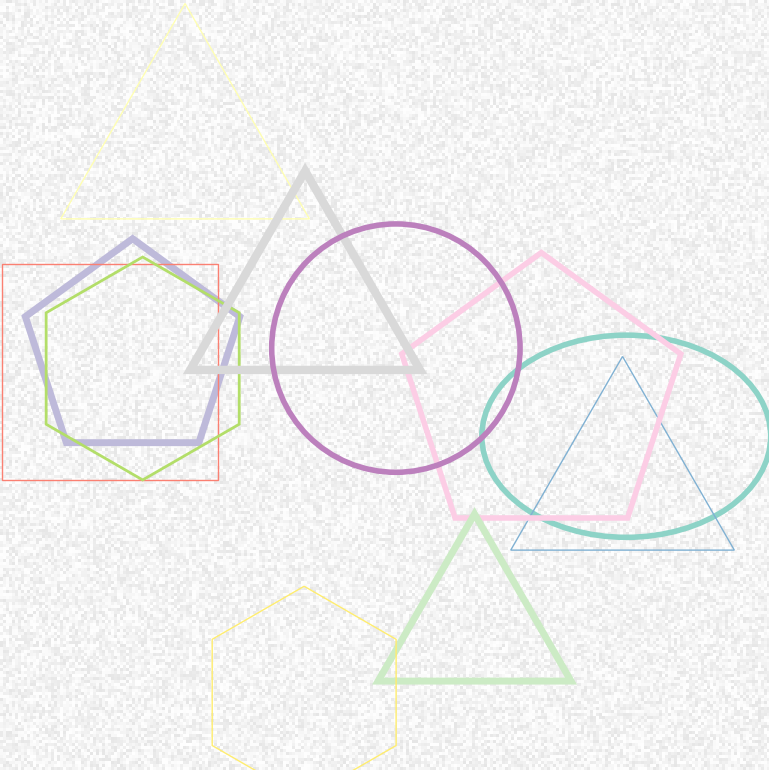[{"shape": "oval", "thickness": 2, "radius": 0.94, "center": [0.813, 0.433]}, {"shape": "triangle", "thickness": 0.5, "radius": 0.93, "center": [0.24, 0.809]}, {"shape": "pentagon", "thickness": 2.5, "radius": 0.73, "center": [0.172, 0.544]}, {"shape": "square", "thickness": 0.5, "radius": 0.7, "center": [0.142, 0.517]}, {"shape": "triangle", "thickness": 0.5, "radius": 0.84, "center": [0.808, 0.369]}, {"shape": "hexagon", "thickness": 1, "radius": 0.72, "center": [0.185, 0.521]}, {"shape": "pentagon", "thickness": 2, "radius": 0.95, "center": [0.703, 0.481]}, {"shape": "triangle", "thickness": 3, "radius": 0.86, "center": [0.396, 0.606]}, {"shape": "circle", "thickness": 2, "radius": 0.81, "center": [0.514, 0.548]}, {"shape": "triangle", "thickness": 2.5, "radius": 0.72, "center": [0.616, 0.188]}, {"shape": "hexagon", "thickness": 0.5, "radius": 0.69, "center": [0.395, 0.101]}]